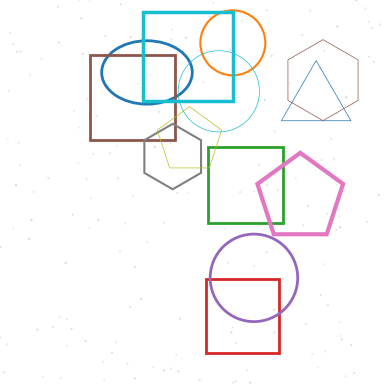[{"shape": "triangle", "thickness": 0.5, "radius": 0.52, "center": [0.821, 0.739]}, {"shape": "oval", "thickness": 2, "radius": 0.59, "center": [0.382, 0.812]}, {"shape": "circle", "thickness": 1.5, "radius": 0.42, "center": [0.605, 0.889]}, {"shape": "square", "thickness": 2, "radius": 0.49, "center": [0.638, 0.519]}, {"shape": "square", "thickness": 2, "radius": 0.48, "center": [0.63, 0.18]}, {"shape": "circle", "thickness": 2, "radius": 0.57, "center": [0.66, 0.278]}, {"shape": "hexagon", "thickness": 0.5, "radius": 0.53, "center": [0.839, 0.792]}, {"shape": "square", "thickness": 2, "radius": 0.55, "center": [0.345, 0.748]}, {"shape": "pentagon", "thickness": 3, "radius": 0.58, "center": [0.78, 0.486]}, {"shape": "hexagon", "thickness": 1.5, "radius": 0.42, "center": [0.449, 0.593]}, {"shape": "pentagon", "thickness": 0.5, "radius": 0.44, "center": [0.492, 0.635]}, {"shape": "circle", "thickness": 0.5, "radius": 0.53, "center": [0.568, 0.763]}, {"shape": "square", "thickness": 2.5, "radius": 0.58, "center": [0.488, 0.854]}]